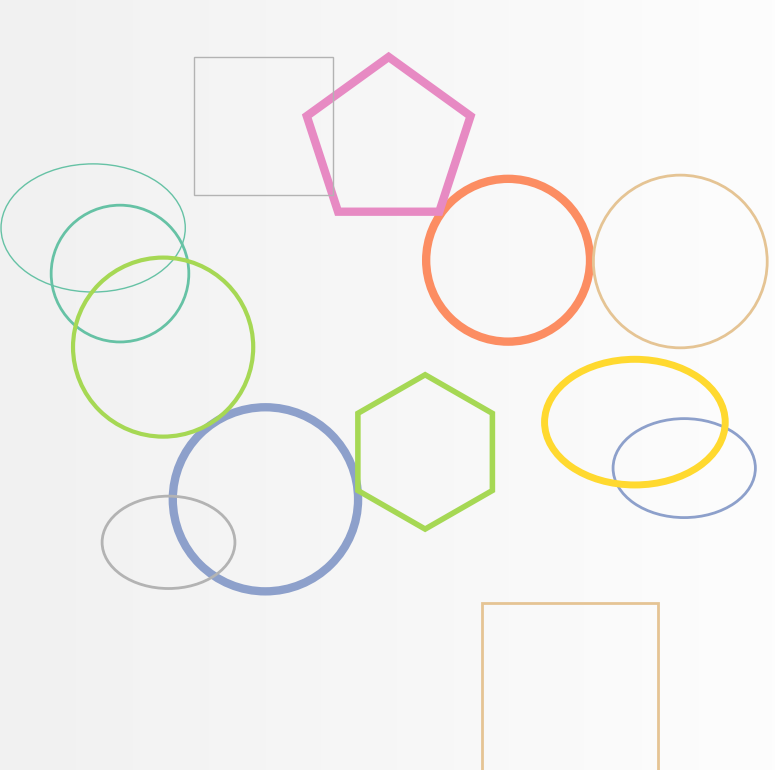[{"shape": "oval", "thickness": 0.5, "radius": 0.59, "center": [0.12, 0.704]}, {"shape": "circle", "thickness": 1, "radius": 0.44, "center": [0.155, 0.645]}, {"shape": "circle", "thickness": 3, "radius": 0.53, "center": [0.656, 0.662]}, {"shape": "oval", "thickness": 1, "radius": 0.46, "center": [0.883, 0.392]}, {"shape": "circle", "thickness": 3, "radius": 0.6, "center": [0.342, 0.352]}, {"shape": "pentagon", "thickness": 3, "radius": 0.56, "center": [0.502, 0.815]}, {"shape": "hexagon", "thickness": 2, "radius": 0.5, "center": [0.549, 0.413]}, {"shape": "circle", "thickness": 1.5, "radius": 0.58, "center": [0.21, 0.549]}, {"shape": "oval", "thickness": 2.5, "radius": 0.58, "center": [0.819, 0.452]}, {"shape": "square", "thickness": 1, "radius": 0.57, "center": [0.736, 0.104]}, {"shape": "circle", "thickness": 1, "radius": 0.56, "center": [0.878, 0.66]}, {"shape": "square", "thickness": 0.5, "radius": 0.45, "center": [0.34, 0.837]}, {"shape": "oval", "thickness": 1, "radius": 0.43, "center": [0.217, 0.296]}]